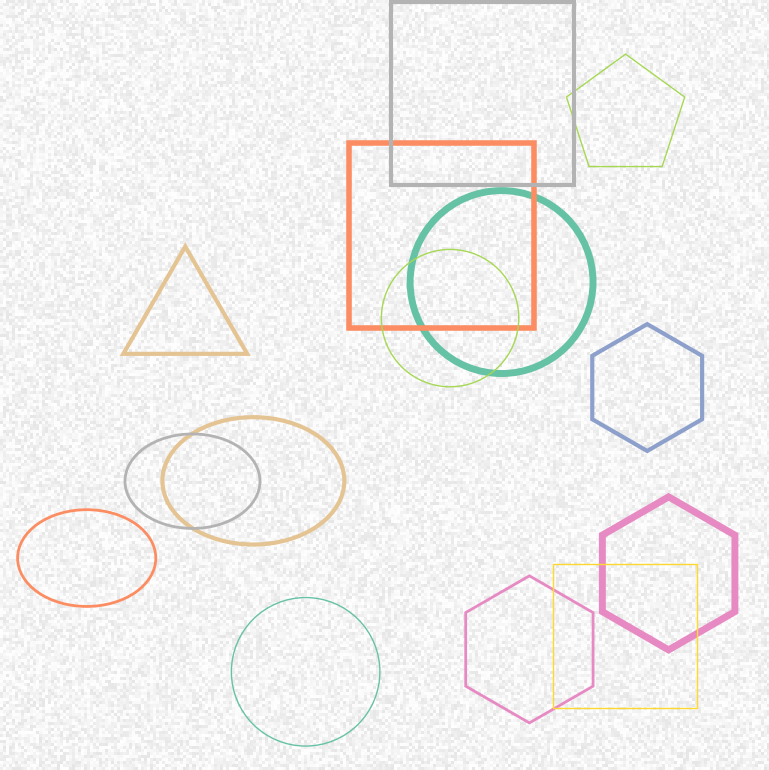[{"shape": "circle", "thickness": 2.5, "radius": 0.59, "center": [0.651, 0.634]}, {"shape": "circle", "thickness": 0.5, "radius": 0.48, "center": [0.397, 0.128]}, {"shape": "square", "thickness": 2, "radius": 0.6, "center": [0.574, 0.694]}, {"shape": "oval", "thickness": 1, "radius": 0.45, "center": [0.113, 0.275]}, {"shape": "hexagon", "thickness": 1.5, "radius": 0.41, "center": [0.841, 0.497]}, {"shape": "hexagon", "thickness": 2.5, "radius": 0.5, "center": [0.868, 0.255]}, {"shape": "hexagon", "thickness": 1, "radius": 0.48, "center": [0.688, 0.157]}, {"shape": "pentagon", "thickness": 0.5, "radius": 0.4, "center": [0.812, 0.849]}, {"shape": "circle", "thickness": 0.5, "radius": 0.45, "center": [0.585, 0.587]}, {"shape": "square", "thickness": 0.5, "radius": 0.47, "center": [0.812, 0.174]}, {"shape": "oval", "thickness": 1.5, "radius": 0.59, "center": [0.329, 0.376]}, {"shape": "triangle", "thickness": 1.5, "radius": 0.46, "center": [0.241, 0.587]}, {"shape": "square", "thickness": 1.5, "radius": 0.59, "center": [0.626, 0.879]}, {"shape": "oval", "thickness": 1, "radius": 0.44, "center": [0.25, 0.375]}]